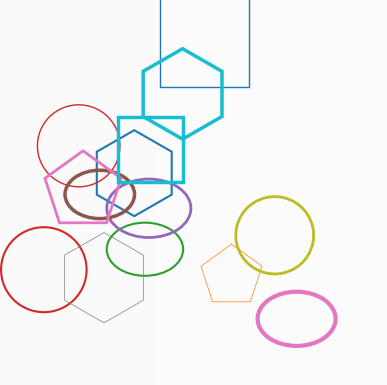[{"shape": "square", "thickness": 1, "radius": 0.58, "center": [0.529, 0.889]}, {"shape": "hexagon", "thickness": 1.5, "radius": 0.56, "center": [0.346, 0.55]}, {"shape": "pentagon", "thickness": 0.5, "radius": 0.41, "center": [0.597, 0.283]}, {"shape": "oval", "thickness": 1.5, "radius": 0.49, "center": [0.374, 0.353]}, {"shape": "circle", "thickness": 1.5, "radius": 0.55, "center": [0.113, 0.3]}, {"shape": "circle", "thickness": 1, "radius": 0.53, "center": [0.203, 0.621]}, {"shape": "oval", "thickness": 2, "radius": 0.54, "center": [0.384, 0.459]}, {"shape": "oval", "thickness": 2.5, "radius": 0.45, "center": [0.257, 0.495]}, {"shape": "pentagon", "thickness": 2, "radius": 0.52, "center": [0.214, 0.505]}, {"shape": "oval", "thickness": 3, "radius": 0.5, "center": [0.765, 0.172]}, {"shape": "hexagon", "thickness": 0.5, "radius": 0.59, "center": [0.268, 0.279]}, {"shape": "circle", "thickness": 2, "radius": 0.5, "center": [0.709, 0.389]}, {"shape": "hexagon", "thickness": 2.5, "radius": 0.59, "center": [0.471, 0.756]}, {"shape": "square", "thickness": 2.5, "radius": 0.42, "center": [0.388, 0.612]}]